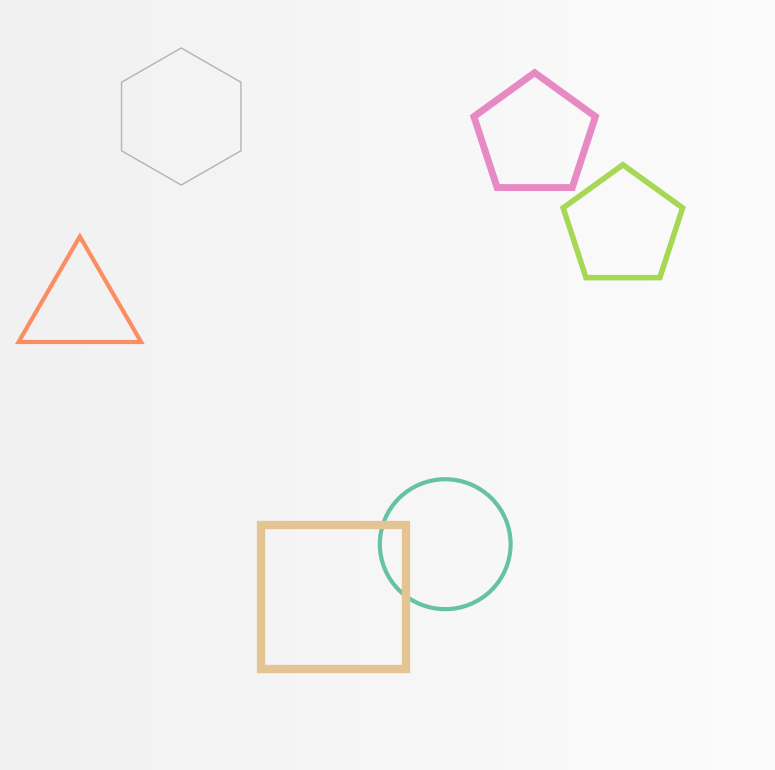[{"shape": "circle", "thickness": 1.5, "radius": 0.42, "center": [0.574, 0.293]}, {"shape": "triangle", "thickness": 1.5, "radius": 0.46, "center": [0.103, 0.602]}, {"shape": "pentagon", "thickness": 2.5, "radius": 0.41, "center": [0.69, 0.823]}, {"shape": "pentagon", "thickness": 2, "radius": 0.41, "center": [0.804, 0.705]}, {"shape": "square", "thickness": 3, "radius": 0.47, "center": [0.431, 0.224]}, {"shape": "hexagon", "thickness": 0.5, "radius": 0.44, "center": [0.234, 0.849]}]